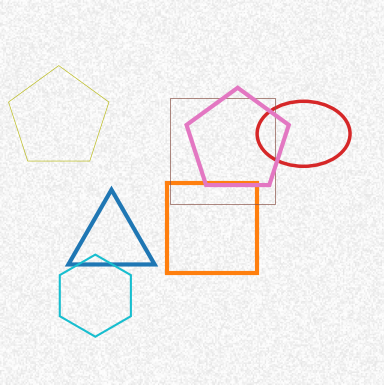[{"shape": "triangle", "thickness": 3, "radius": 0.65, "center": [0.29, 0.378]}, {"shape": "square", "thickness": 3, "radius": 0.59, "center": [0.551, 0.407]}, {"shape": "oval", "thickness": 2.5, "radius": 0.6, "center": [0.789, 0.653]}, {"shape": "square", "thickness": 0.5, "radius": 0.68, "center": [0.577, 0.607]}, {"shape": "pentagon", "thickness": 3, "radius": 0.7, "center": [0.617, 0.632]}, {"shape": "pentagon", "thickness": 0.5, "radius": 0.69, "center": [0.153, 0.693]}, {"shape": "hexagon", "thickness": 1.5, "radius": 0.53, "center": [0.248, 0.232]}]